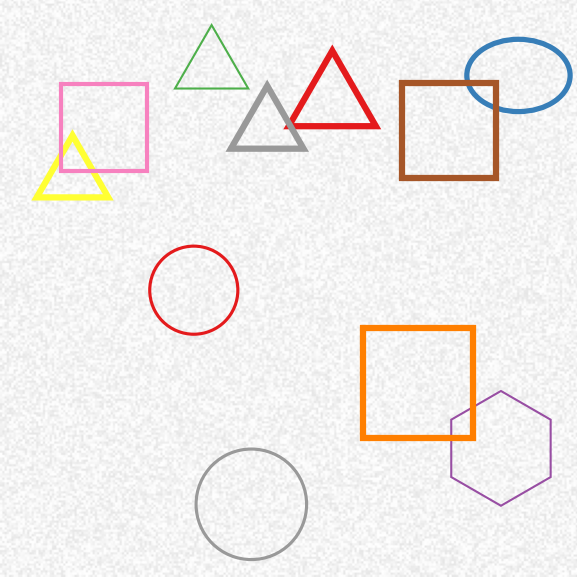[{"shape": "circle", "thickness": 1.5, "radius": 0.38, "center": [0.336, 0.497]}, {"shape": "triangle", "thickness": 3, "radius": 0.44, "center": [0.575, 0.824]}, {"shape": "oval", "thickness": 2.5, "radius": 0.45, "center": [0.898, 0.869]}, {"shape": "triangle", "thickness": 1, "radius": 0.37, "center": [0.366, 0.882]}, {"shape": "hexagon", "thickness": 1, "radius": 0.5, "center": [0.867, 0.223]}, {"shape": "square", "thickness": 3, "radius": 0.48, "center": [0.724, 0.336]}, {"shape": "triangle", "thickness": 3, "radius": 0.36, "center": [0.126, 0.693]}, {"shape": "square", "thickness": 3, "radius": 0.41, "center": [0.778, 0.773]}, {"shape": "square", "thickness": 2, "radius": 0.38, "center": [0.18, 0.779]}, {"shape": "triangle", "thickness": 3, "radius": 0.36, "center": [0.463, 0.778]}, {"shape": "circle", "thickness": 1.5, "radius": 0.48, "center": [0.435, 0.126]}]